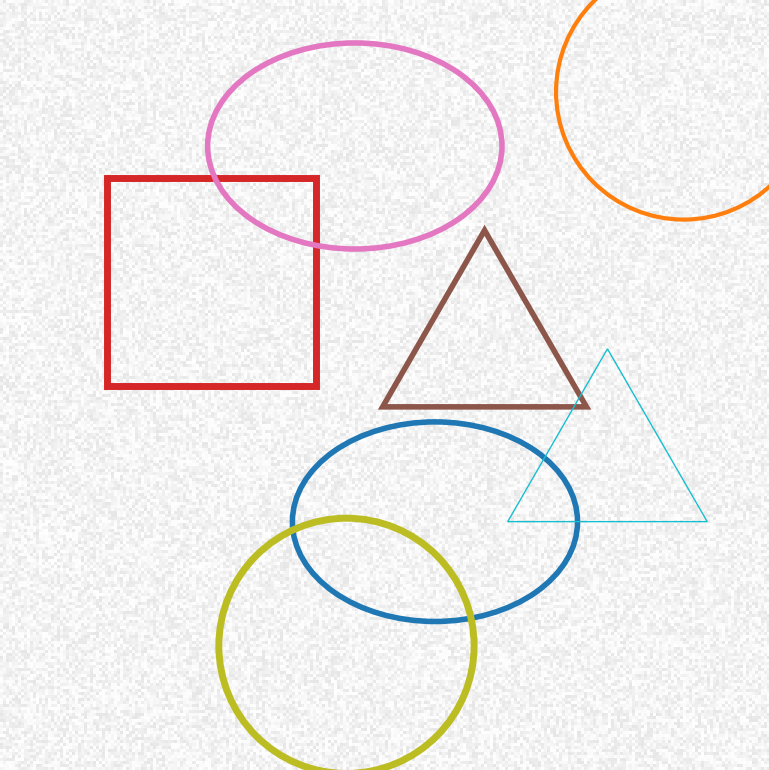[{"shape": "oval", "thickness": 2, "radius": 0.93, "center": [0.565, 0.322]}, {"shape": "circle", "thickness": 1.5, "radius": 0.83, "center": [0.888, 0.881]}, {"shape": "square", "thickness": 2.5, "radius": 0.68, "center": [0.274, 0.634]}, {"shape": "triangle", "thickness": 2, "radius": 0.76, "center": [0.629, 0.548]}, {"shape": "oval", "thickness": 2, "radius": 0.96, "center": [0.461, 0.81]}, {"shape": "circle", "thickness": 2.5, "radius": 0.83, "center": [0.45, 0.161]}, {"shape": "triangle", "thickness": 0.5, "radius": 0.75, "center": [0.789, 0.397]}]